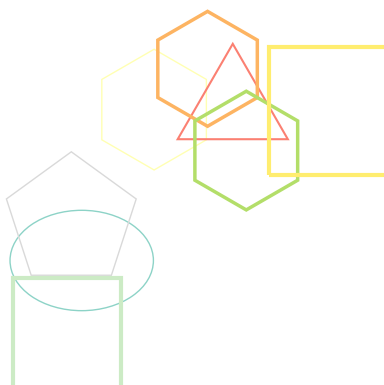[{"shape": "oval", "thickness": 1, "radius": 0.93, "center": [0.212, 0.323]}, {"shape": "hexagon", "thickness": 1, "radius": 0.78, "center": [0.4, 0.715]}, {"shape": "triangle", "thickness": 1.5, "radius": 0.83, "center": [0.605, 0.721]}, {"shape": "hexagon", "thickness": 2.5, "radius": 0.75, "center": [0.539, 0.821]}, {"shape": "hexagon", "thickness": 2.5, "radius": 0.77, "center": [0.64, 0.609]}, {"shape": "pentagon", "thickness": 1, "radius": 0.89, "center": [0.185, 0.428]}, {"shape": "square", "thickness": 3, "radius": 0.7, "center": [0.174, 0.138]}, {"shape": "square", "thickness": 3, "radius": 0.83, "center": [0.866, 0.711]}]